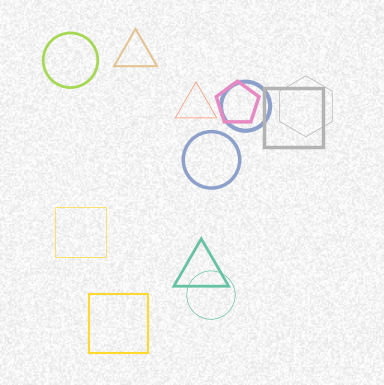[{"shape": "triangle", "thickness": 2, "radius": 0.41, "center": [0.523, 0.298]}, {"shape": "circle", "thickness": 0.5, "radius": 0.31, "center": [0.548, 0.234]}, {"shape": "triangle", "thickness": 0.5, "radius": 0.31, "center": [0.509, 0.725]}, {"shape": "circle", "thickness": 2.5, "radius": 0.37, "center": [0.549, 0.585]}, {"shape": "circle", "thickness": 3, "radius": 0.32, "center": [0.638, 0.724]}, {"shape": "pentagon", "thickness": 2.5, "radius": 0.29, "center": [0.617, 0.731]}, {"shape": "circle", "thickness": 2, "radius": 0.35, "center": [0.183, 0.843]}, {"shape": "square", "thickness": 1.5, "radius": 0.38, "center": [0.309, 0.161]}, {"shape": "square", "thickness": 0.5, "radius": 0.33, "center": [0.209, 0.398]}, {"shape": "triangle", "thickness": 1.5, "radius": 0.32, "center": [0.352, 0.86]}, {"shape": "hexagon", "thickness": 0.5, "radius": 0.39, "center": [0.795, 0.724]}, {"shape": "square", "thickness": 2.5, "radius": 0.39, "center": [0.762, 0.695]}]